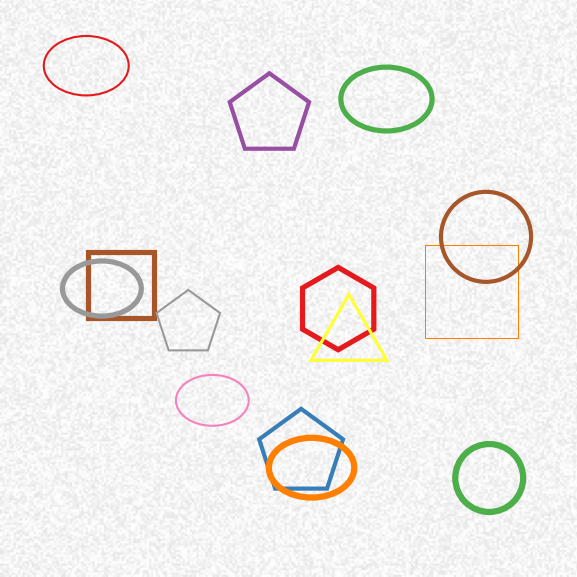[{"shape": "oval", "thickness": 1, "radius": 0.37, "center": [0.149, 0.885]}, {"shape": "hexagon", "thickness": 2.5, "radius": 0.36, "center": [0.586, 0.465]}, {"shape": "pentagon", "thickness": 2, "radius": 0.38, "center": [0.521, 0.215]}, {"shape": "circle", "thickness": 3, "radius": 0.29, "center": [0.847, 0.171]}, {"shape": "oval", "thickness": 2.5, "radius": 0.39, "center": [0.669, 0.828]}, {"shape": "pentagon", "thickness": 2, "radius": 0.36, "center": [0.466, 0.8]}, {"shape": "square", "thickness": 0.5, "radius": 0.4, "center": [0.817, 0.494]}, {"shape": "oval", "thickness": 3, "radius": 0.37, "center": [0.54, 0.189]}, {"shape": "triangle", "thickness": 1.5, "radius": 0.38, "center": [0.604, 0.413]}, {"shape": "square", "thickness": 2.5, "radius": 0.29, "center": [0.209, 0.505]}, {"shape": "circle", "thickness": 2, "radius": 0.39, "center": [0.842, 0.589]}, {"shape": "oval", "thickness": 1, "radius": 0.31, "center": [0.368, 0.306]}, {"shape": "oval", "thickness": 2.5, "radius": 0.34, "center": [0.176, 0.5]}, {"shape": "pentagon", "thickness": 1, "radius": 0.29, "center": [0.326, 0.439]}]